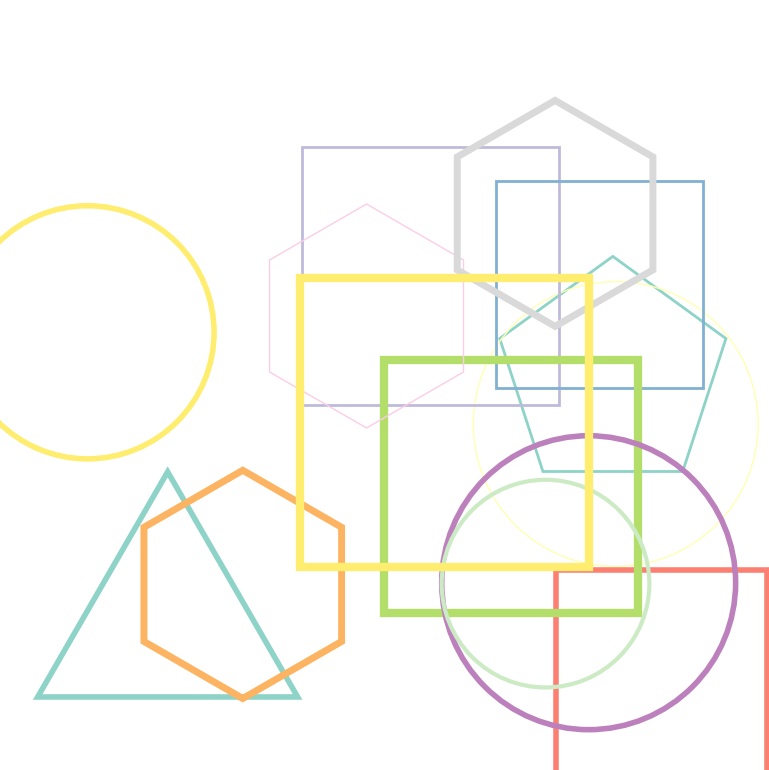[{"shape": "pentagon", "thickness": 1, "radius": 0.77, "center": [0.796, 0.513]}, {"shape": "triangle", "thickness": 2, "radius": 0.97, "center": [0.218, 0.192]}, {"shape": "circle", "thickness": 0.5, "radius": 0.92, "center": [0.8, 0.449]}, {"shape": "square", "thickness": 1, "radius": 0.84, "center": [0.559, 0.642]}, {"shape": "square", "thickness": 2, "radius": 0.69, "center": [0.859, 0.123]}, {"shape": "square", "thickness": 1, "radius": 0.67, "center": [0.779, 0.631]}, {"shape": "hexagon", "thickness": 2.5, "radius": 0.74, "center": [0.315, 0.241]}, {"shape": "square", "thickness": 3, "radius": 0.82, "center": [0.664, 0.368]}, {"shape": "hexagon", "thickness": 0.5, "radius": 0.73, "center": [0.476, 0.59]}, {"shape": "hexagon", "thickness": 2.5, "radius": 0.73, "center": [0.721, 0.723]}, {"shape": "circle", "thickness": 2, "radius": 0.95, "center": [0.765, 0.243]}, {"shape": "circle", "thickness": 1.5, "radius": 0.67, "center": [0.708, 0.242]}, {"shape": "circle", "thickness": 2, "radius": 0.82, "center": [0.114, 0.568]}, {"shape": "square", "thickness": 3, "radius": 0.94, "center": [0.577, 0.452]}]